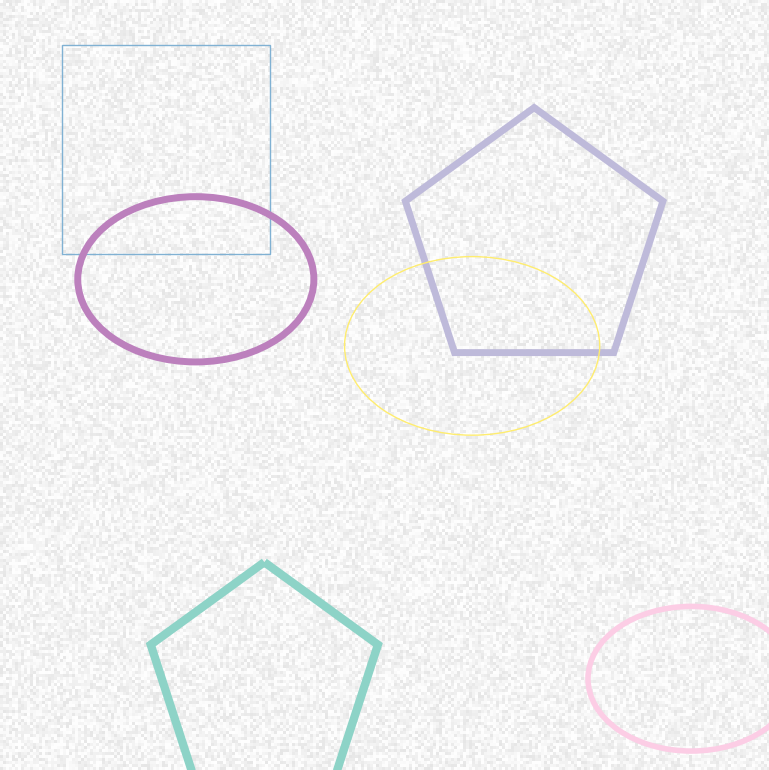[{"shape": "pentagon", "thickness": 3, "radius": 0.78, "center": [0.343, 0.115]}, {"shape": "pentagon", "thickness": 2.5, "radius": 0.88, "center": [0.694, 0.684]}, {"shape": "square", "thickness": 0.5, "radius": 0.68, "center": [0.216, 0.806]}, {"shape": "oval", "thickness": 2, "radius": 0.67, "center": [0.898, 0.119]}, {"shape": "oval", "thickness": 2.5, "radius": 0.77, "center": [0.254, 0.637]}, {"shape": "oval", "thickness": 0.5, "radius": 0.83, "center": [0.613, 0.551]}]